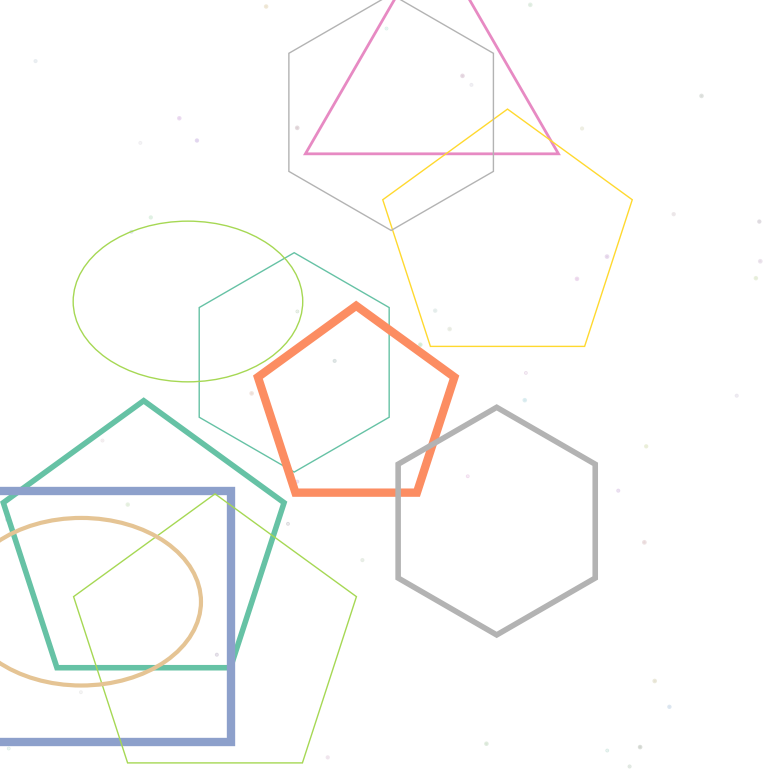[{"shape": "pentagon", "thickness": 2, "radius": 0.96, "center": [0.187, 0.288]}, {"shape": "hexagon", "thickness": 0.5, "radius": 0.71, "center": [0.382, 0.529]}, {"shape": "pentagon", "thickness": 3, "radius": 0.67, "center": [0.463, 0.469]}, {"shape": "square", "thickness": 3, "radius": 0.82, "center": [0.137, 0.199]}, {"shape": "triangle", "thickness": 1, "radius": 0.95, "center": [0.561, 0.895]}, {"shape": "pentagon", "thickness": 0.5, "radius": 0.97, "center": [0.279, 0.165]}, {"shape": "oval", "thickness": 0.5, "radius": 0.75, "center": [0.244, 0.608]}, {"shape": "pentagon", "thickness": 0.5, "radius": 0.85, "center": [0.659, 0.688]}, {"shape": "oval", "thickness": 1.5, "radius": 0.78, "center": [0.106, 0.219]}, {"shape": "hexagon", "thickness": 0.5, "radius": 0.77, "center": [0.508, 0.854]}, {"shape": "hexagon", "thickness": 2, "radius": 0.74, "center": [0.645, 0.323]}]